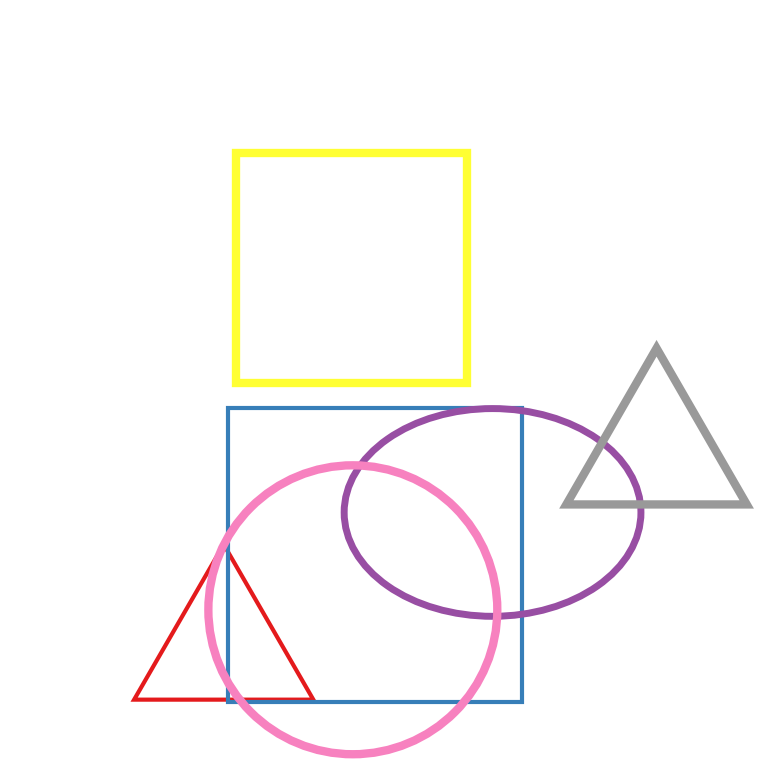[{"shape": "triangle", "thickness": 1.5, "radius": 0.67, "center": [0.291, 0.159]}, {"shape": "square", "thickness": 1.5, "radius": 0.95, "center": [0.487, 0.279]}, {"shape": "oval", "thickness": 2.5, "radius": 0.96, "center": [0.64, 0.334]}, {"shape": "square", "thickness": 3, "radius": 0.75, "center": [0.457, 0.652]}, {"shape": "circle", "thickness": 3, "radius": 0.94, "center": [0.458, 0.208]}, {"shape": "triangle", "thickness": 3, "radius": 0.68, "center": [0.853, 0.412]}]